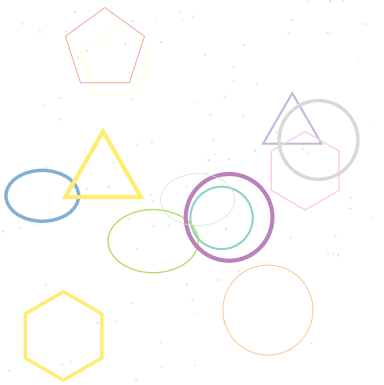[{"shape": "circle", "thickness": 1.5, "radius": 0.41, "center": [0.576, 0.434]}, {"shape": "pentagon", "thickness": 0.5, "radius": 0.49, "center": [0.301, 0.834]}, {"shape": "triangle", "thickness": 1.5, "radius": 0.44, "center": [0.759, 0.671]}, {"shape": "pentagon", "thickness": 0.5, "radius": 0.54, "center": [0.273, 0.872]}, {"shape": "oval", "thickness": 2.5, "radius": 0.47, "center": [0.11, 0.491]}, {"shape": "circle", "thickness": 0.5, "radius": 0.58, "center": [0.696, 0.195]}, {"shape": "oval", "thickness": 1, "radius": 0.59, "center": [0.398, 0.374]}, {"shape": "hexagon", "thickness": 1, "radius": 0.51, "center": [0.793, 0.557]}, {"shape": "circle", "thickness": 2.5, "radius": 0.51, "center": [0.827, 0.636]}, {"shape": "circle", "thickness": 3, "radius": 0.56, "center": [0.595, 0.435]}, {"shape": "oval", "thickness": 0.5, "radius": 0.48, "center": [0.514, 0.481]}, {"shape": "hexagon", "thickness": 2.5, "radius": 0.57, "center": [0.165, 0.128]}, {"shape": "triangle", "thickness": 3, "radius": 0.57, "center": [0.268, 0.545]}]